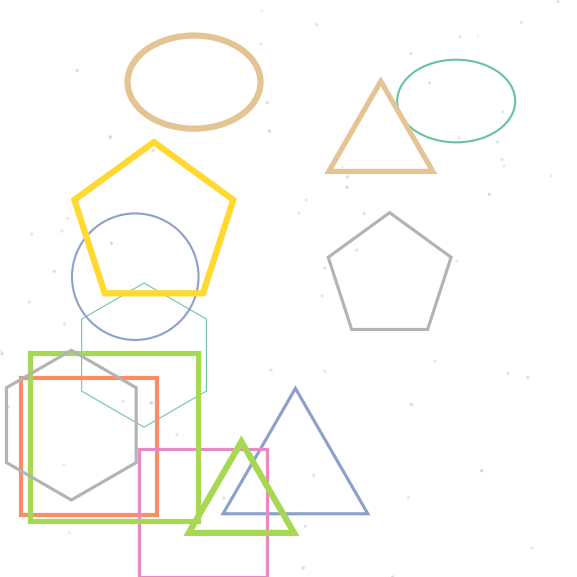[{"shape": "oval", "thickness": 1, "radius": 0.51, "center": [0.79, 0.824]}, {"shape": "hexagon", "thickness": 0.5, "radius": 0.62, "center": [0.249, 0.384]}, {"shape": "square", "thickness": 2, "radius": 0.59, "center": [0.154, 0.226]}, {"shape": "triangle", "thickness": 1.5, "radius": 0.72, "center": [0.512, 0.182]}, {"shape": "circle", "thickness": 1, "radius": 0.55, "center": [0.234, 0.52]}, {"shape": "square", "thickness": 1.5, "radius": 0.55, "center": [0.351, 0.111]}, {"shape": "triangle", "thickness": 3, "radius": 0.53, "center": [0.418, 0.129]}, {"shape": "square", "thickness": 2.5, "radius": 0.73, "center": [0.198, 0.242]}, {"shape": "pentagon", "thickness": 3, "radius": 0.72, "center": [0.266, 0.608]}, {"shape": "triangle", "thickness": 2.5, "radius": 0.52, "center": [0.659, 0.754]}, {"shape": "oval", "thickness": 3, "radius": 0.58, "center": [0.336, 0.857]}, {"shape": "hexagon", "thickness": 1.5, "radius": 0.65, "center": [0.124, 0.263]}, {"shape": "pentagon", "thickness": 1.5, "radius": 0.56, "center": [0.675, 0.519]}]